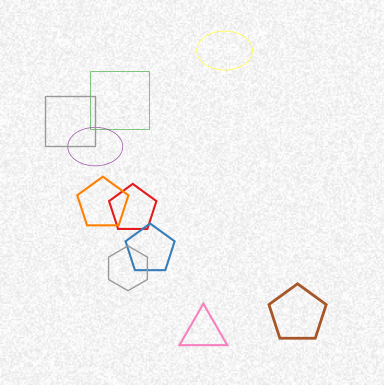[{"shape": "pentagon", "thickness": 1.5, "radius": 0.32, "center": [0.345, 0.458]}, {"shape": "pentagon", "thickness": 1.5, "radius": 0.34, "center": [0.39, 0.352]}, {"shape": "square", "thickness": 0.5, "radius": 0.38, "center": [0.311, 0.74]}, {"shape": "oval", "thickness": 0.5, "radius": 0.36, "center": [0.247, 0.619]}, {"shape": "pentagon", "thickness": 1.5, "radius": 0.35, "center": [0.267, 0.471]}, {"shape": "oval", "thickness": 0.5, "radius": 0.36, "center": [0.583, 0.869]}, {"shape": "pentagon", "thickness": 2, "radius": 0.39, "center": [0.773, 0.185]}, {"shape": "triangle", "thickness": 1.5, "radius": 0.36, "center": [0.528, 0.139]}, {"shape": "square", "thickness": 1, "radius": 0.33, "center": [0.182, 0.686]}, {"shape": "hexagon", "thickness": 1, "radius": 0.29, "center": [0.332, 0.303]}]